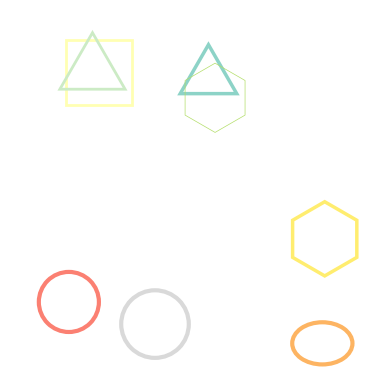[{"shape": "triangle", "thickness": 2.5, "radius": 0.42, "center": [0.541, 0.799]}, {"shape": "square", "thickness": 2, "radius": 0.43, "center": [0.257, 0.812]}, {"shape": "circle", "thickness": 3, "radius": 0.39, "center": [0.179, 0.216]}, {"shape": "oval", "thickness": 3, "radius": 0.39, "center": [0.837, 0.108]}, {"shape": "hexagon", "thickness": 0.5, "radius": 0.45, "center": [0.559, 0.746]}, {"shape": "circle", "thickness": 3, "radius": 0.44, "center": [0.403, 0.158]}, {"shape": "triangle", "thickness": 2, "radius": 0.49, "center": [0.24, 0.817]}, {"shape": "hexagon", "thickness": 2.5, "radius": 0.48, "center": [0.843, 0.38]}]